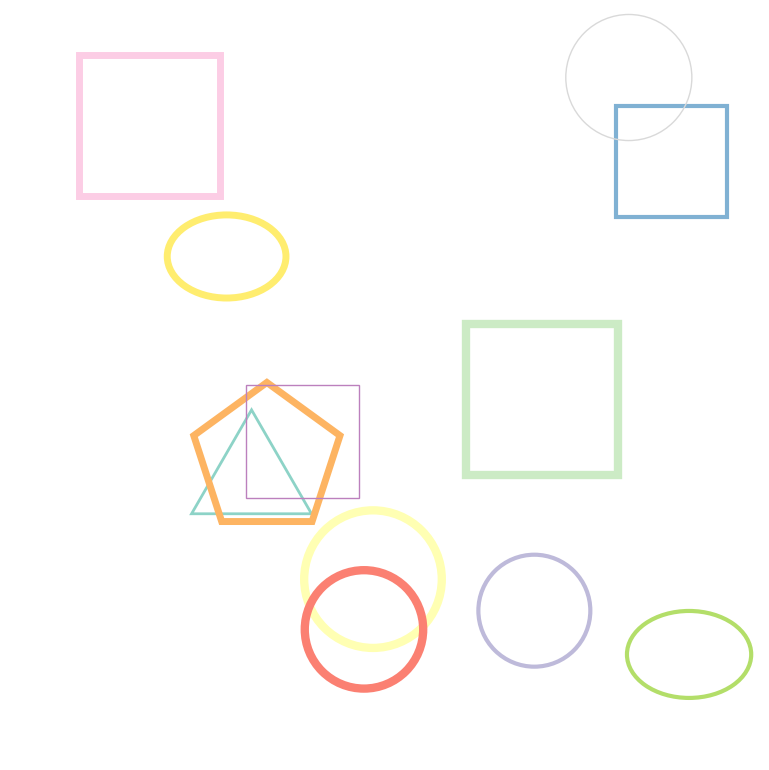[{"shape": "triangle", "thickness": 1, "radius": 0.45, "center": [0.327, 0.378]}, {"shape": "circle", "thickness": 3, "radius": 0.45, "center": [0.484, 0.248]}, {"shape": "circle", "thickness": 1.5, "radius": 0.36, "center": [0.694, 0.207]}, {"shape": "circle", "thickness": 3, "radius": 0.38, "center": [0.473, 0.183]}, {"shape": "square", "thickness": 1.5, "radius": 0.36, "center": [0.872, 0.79]}, {"shape": "pentagon", "thickness": 2.5, "radius": 0.5, "center": [0.347, 0.403]}, {"shape": "oval", "thickness": 1.5, "radius": 0.4, "center": [0.895, 0.15]}, {"shape": "square", "thickness": 2.5, "radius": 0.46, "center": [0.194, 0.837]}, {"shape": "circle", "thickness": 0.5, "radius": 0.41, "center": [0.817, 0.899]}, {"shape": "square", "thickness": 0.5, "radius": 0.37, "center": [0.392, 0.427]}, {"shape": "square", "thickness": 3, "radius": 0.49, "center": [0.704, 0.482]}, {"shape": "oval", "thickness": 2.5, "radius": 0.39, "center": [0.294, 0.667]}]